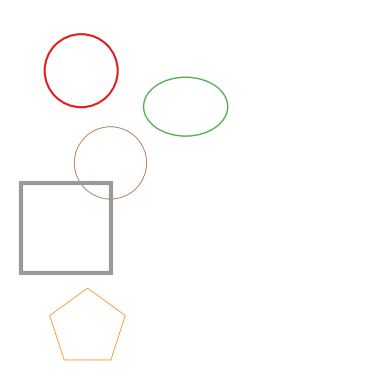[{"shape": "circle", "thickness": 1.5, "radius": 0.47, "center": [0.211, 0.816]}, {"shape": "oval", "thickness": 1, "radius": 0.55, "center": [0.482, 0.723]}, {"shape": "pentagon", "thickness": 0.5, "radius": 0.52, "center": [0.227, 0.148]}, {"shape": "circle", "thickness": 0.5, "radius": 0.47, "center": [0.287, 0.577]}, {"shape": "square", "thickness": 3, "radius": 0.58, "center": [0.172, 0.407]}]